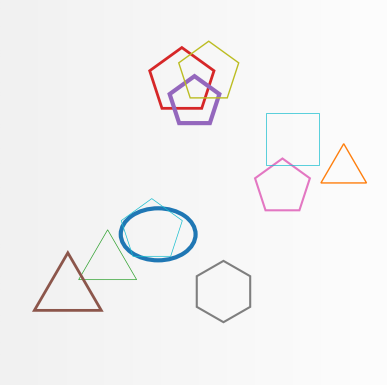[{"shape": "oval", "thickness": 3, "radius": 0.48, "center": [0.408, 0.391]}, {"shape": "triangle", "thickness": 1, "radius": 0.34, "center": [0.887, 0.559]}, {"shape": "triangle", "thickness": 0.5, "radius": 0.43, "center": [0.278, 0.317]}, {"shape": "pentagon", "thickness": 2, "radius": 0.44, "center": [0.469, 0.789]}, {"shape": "pentagon", "thickness": 3, "radius": 0.34, "center": [0.502, 0.735]}, {"shape": "triangle", "thickness": 2, "radius": 0.5, "center": [0.175, 0.244]}, {"shape": "pentagon", "thickness": 1.5, "radius": 0.37, "center": [0.729, 0.514]}, {"shape": "hexagon", "thickness": 1.5, "radius": 0.4, "center": [0.577, 0.243]}, {"shape": "pentagon", "thickness": 1, "radius": 0.41, "center": [0.539, 0.812]}, {"shape": "square", "thickness": 0.5, "radius": 0.34, "center": [0.754, 0.639]}, {"shape": "pentagon", "thickness": 0.5, "radius": 0.41, "center": [0.392, 0.401]}]